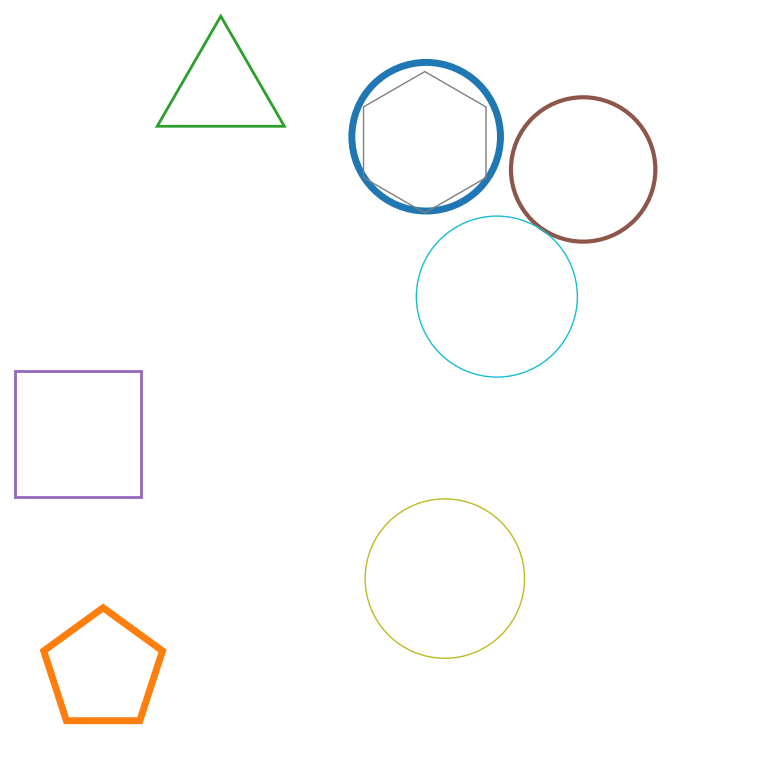[{"shape": "circle", "thickness": 2.5, "radius": 0.48, "center": [0.553, 0.822]}, {"shape": "pentagon", "thickness": 2.5, "radius": 0.41, "center": [0.134, 0.13]}, {"shape": "triangle", "thickness": 1, "radius": 0.48, "center": [0.287, 0.884]}, {"shape": "square", "thickness": 1, "radius": 0.41, "center": [0.101, 0.436]}, {"shape": "circle", "thickness": 1.5, "radius": 0.47, "center": [0.757, 0.78]}, {"shape": "hexagon", "thickness": 0.5, "radius": 0.46, "center": [0.552, 0.815]}, {"shape": "circle", "thickness": 0.5, "radius": 0.52, "center": [0.578, 0.249]}, {"shape": "circle", "thickness": 0.5, "radius": 0.52, "center": [0.645, 0.615]}]